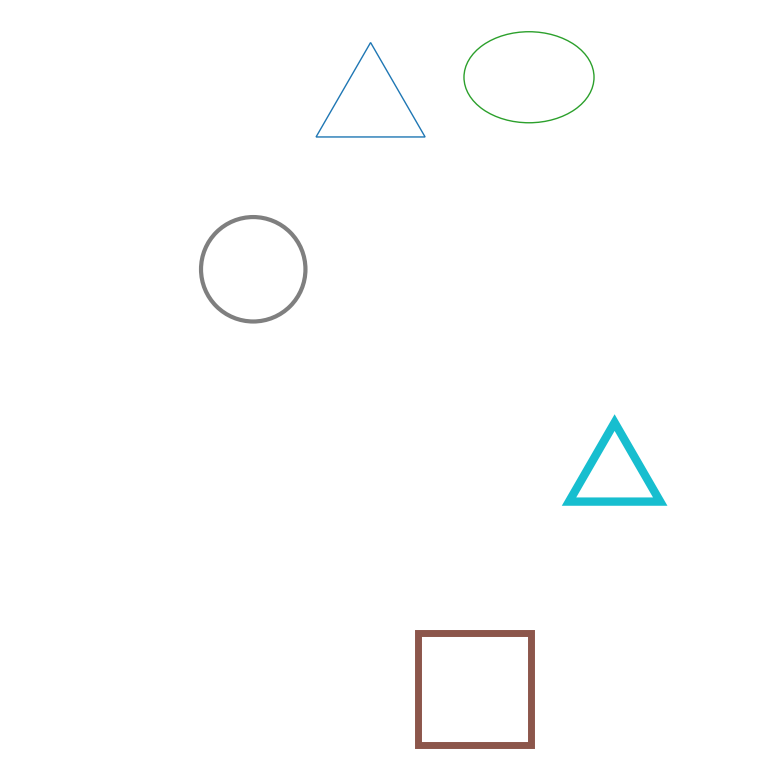[{"shape": "triangle", "thickness": 0.5, "radius": 0.41, "center": [0.481, 0.863]}, {"shape": "oval", "thickness": 0.5, "radius": 0.42, "center": [0.687, 0.9]}, {"shape": "square", "thickness": 2.5, "radius": 0.36, "center": [0.616, 0.105]}, {"shape": "circle", "thickness": 1.5, "radius": 0.34, "center": [0.329, 0.65]}, {"shape": "triangle", "thickness": 3, "radius": 0.34, "center": [0.798, 0.383]}]